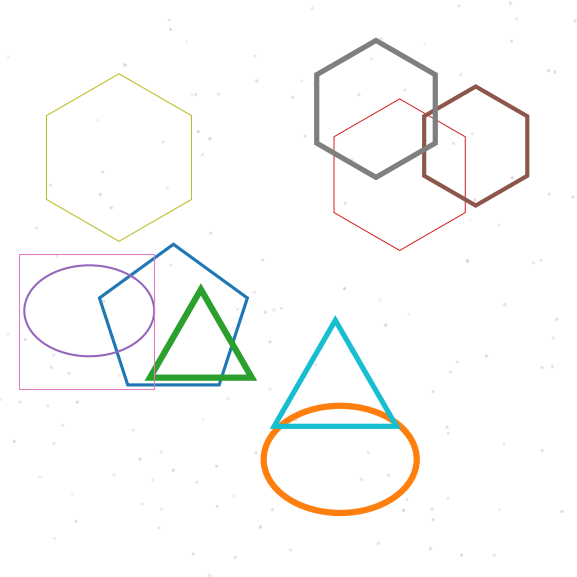[{"shape": "pentagon", "thickness": 1.5, "radius": 0.67, "center": [0.3, 0.442]}, {"shape": "oval", "thickness": 3, "radius": 0.66, "center": [0.589, 0.204]}, {"shape": "triangle", "thickness": 3, "radius": 0.51, "center": [0.348, 0.396]}, {"shape": "hexagon", "thickness": 0.5, "radius": 0.66, "center": [0.692, 0.697]}, {"shape": "oval", "thickness": 1, "radius": 0.56, "center": [0.155, 0.461]}, {"shape": "hexagon", "thickness": 2, "radius": 0.52, "center": [0.824, 0.746]}, {"shape": "square", "thickness": 0.5, "radius": 0.59, "center": [0.15, 0.443]}, {"shape": "hexagon", "thickness": 2.5, "radius": 0.59, "center": [0.651, 0.811]}, {"shape": "hexagon", "thickness": 0.5, "radius": 0.73, "center": [0.206, 0.726]}, {"shape": "triangle", "thickness": 2.5, "radius": 0.61, "center": [0.581, 0.322]}]